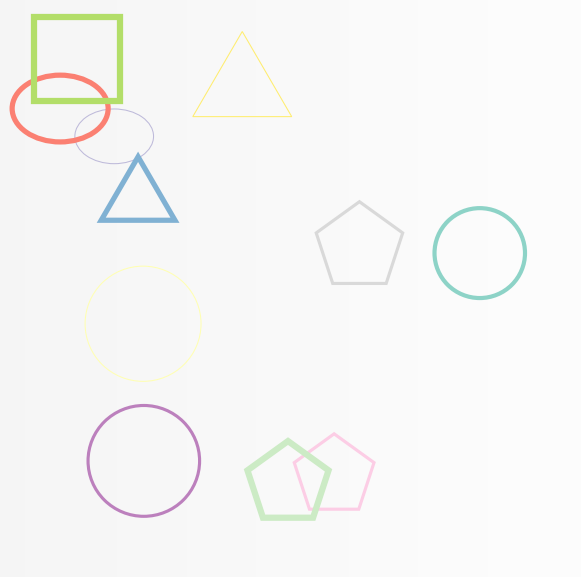[{"shape": "circle", "thickness": 2, "radius": 0.39, "center": [0.825, 0.561]}, {"shape": "circle", "thickness": 0.5, "radius": 0.5, "center": [0.246, 0.439]}, {"shape": "oval", "thickness": 0.5, "radius": 0.34, "center": [0.196, 0.763]}, {"shape": "oval", "thickness": 2.5, "radius": 0.41, "center": [0.103, 0.811]}, {"shape": "triangle", "thickness": 2.5, "radius": 0.37, "center": [0.238, 0.654]}, {"shape": "square", "thickness": 3, "radius": 0.37, "center": [0.132, 0.897]}, {"shape": "pentagon", "thickness": 1.5, "radius": 0.36, "center": [0.575, 0.176]}, {"shape": "pentagon", "thickness": 1.5, "radius": 0.39, "center": [0.618, 0.572]}, {"shape": "circle", "thickness": 1.5, "radius": 0.48, "center": [0.247, 0.201]}, {"shape": "pentagon", "thickness": 3, "radius": 0.37, "center": [0.495, 0.162]}, {"shape": "triangle", "thickness": 0.5, "radius": 0.49, "center": [0.417, 0.846]}]